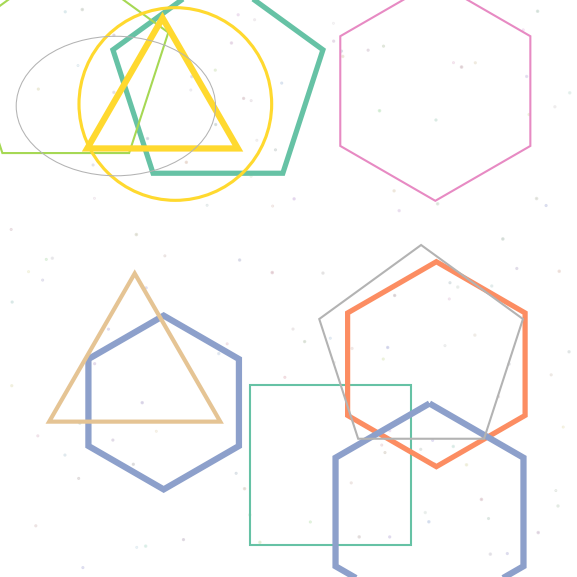[{"shape": "square", "thickness": 1, "radius": 0.69, "center": [0.572, 0.194]}, {"shape": "pentagon", "thickness": 2.5, "radius": 0.96, "center": [0.377, 0.854]}, {"shape": "hexagon", "thickness": 2.5, "radius": 0.89, "center": [0.756, 0.369]}, {"shape": "hexagon", "thickness": 3, "radius": 0.75, "center": [0.283, 0.302]}, {"shape": "hexagon", "thickness": 3, "radius": 0.94, "center": [0.744, 0.113]}, {"shape": "hexagon", "thickness": 1, "radius": 0.95, "center": [0.754, 0.841]}, {"shape": "pentagon", "thickness": 1, "radius": 0.93, "center": [0.114, 0.885]}, {"shape": "circle", "thickness": 1.5, "radius": 0.83, "center": [0.304, 0.819]}, {"shape": "triangle", "thickness": 3, "radius": 0.75, "center": [0.281, 0.817]}, {"shape": "triangle", "thickness": 2, "radius": 0.86, "center": [0.233, 0.355]}, {"shape": "pentagon", "thickness": 1, "radius": 0.93, "center": [0.729, 0.389]}, {"shape": "oval", "thickness": 0.5, "radius": 0.86, "center": [0.201, 0.816]}]